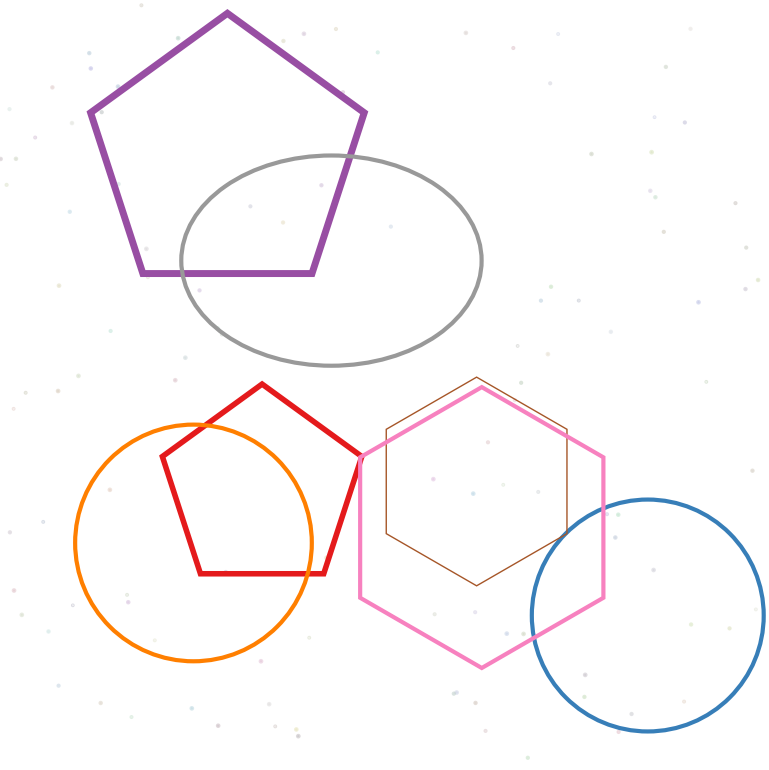[{"shape": "pentagon", "thickness": 2, "radius": 0.68, "center": [0.34, 0.365]}, {"shape": "circle", "thickness": 1.5, "radius": 0.75, "center": [0.841, 0.201]}, {"shape": "pentagon", "thickness": 2.5, "radius": 0.93, "center": [0.295, 0.796]}, {"shape": "circle", "thickness": 1.5, "radius": 0.77, "center": [0.251, 0.295]}, {"shape": "hexagon", "thickness": 0.5, "radius": 0.68, "center": [0.619, 0.375]}, {"shape": "hexagon", "thickness": 1.5, "radius": 0.91, "center": [0.626, 0.315]}, {"shape": "oval", "thickness": 1.5, "radius": 0.98, "center": [0.43, 0.662]}]